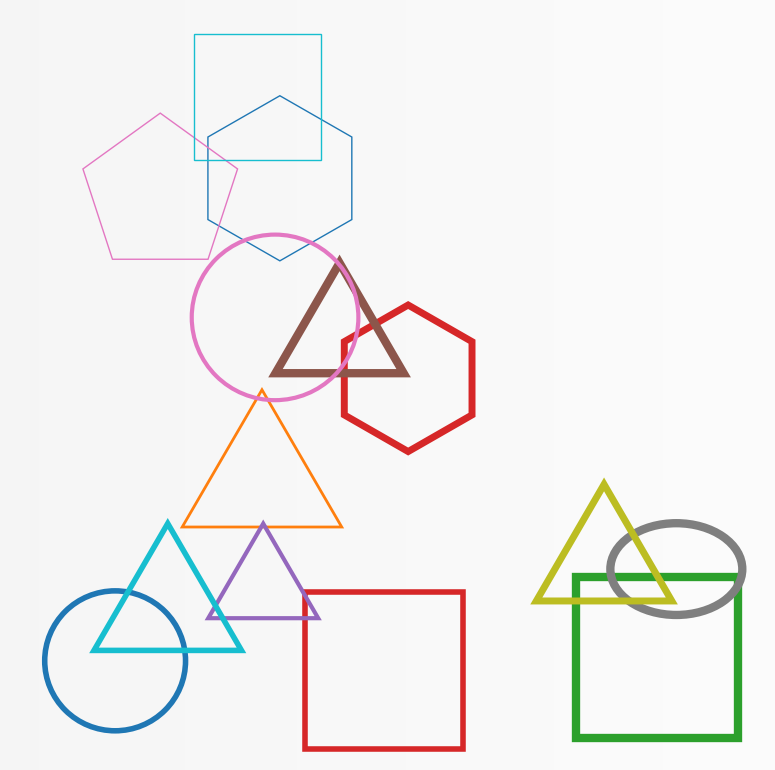[{"shape": "hexagon", "thickness": 0.5, "radius": 0.54, "center": [0.361, 0.768]}, {"shape": "circle", "thickness": 2, "radius": 0.45, "center": [0.149, 0.142]}, {"shape": "triangle", "thickness": 1, "radius": 0.59, "center": [0.338, 0.375]}, {"shape": "square", "thickness": 3, "radius": 0.52, "center": [0.848, 0.147]}, {"shape": "square", "thickness": 2, "radius": 0.51, "center": [0.495, 0.13]}, {"shape": "hexagon", "thickness": 2.5, "radius": 0.48, "center": [0.527, 0.509]}, {"shape": "triangle", "thickness": 1.5, "radius": 0.41, "center": [0.34, 0.238]}, {"shape": "triangle", "thickness": 3, "radius": 0.48, "center": [0.438, 0.563]}, {"shape": "pentagon", "thickness": 0.5, "radius": 0.52, "center": [0.207, 0.748]}, {"shape": "circle", "thickness": 1.5, "radius": 0.54, "center": [0.355, 0.588]}, {"shape": "oval", "thickness": 3, "radius": 0.43, "center": [0.873, 0.261]}, {"shape": "triangle", "thickness": 2.5, "radius": 0.5, "center": [0.779, 0.27]}, {"shape": "square", "thickness": 0.5, "radius": 0.41, "center": [0.332, 0.874]}, {"shape": "triangle", "thickness": 2, "radius": 0.55, "center": [0.216, 0.21]}]